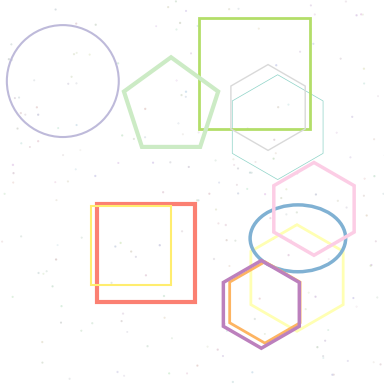[{"shape": "hexagon", "thickness": 0.5, "radius": 0.68, "center": [0.721, 0.67]}, {"shape": "hexagon", "thickness": 2, "radius": 0.69, "center": [0.771, 0.278]}, {"shape": "circle", "thickness": 1.5, "radius": 0.73, "center": [0.163, 0.789]}, {"shape": "square", "thickness": 3, "radius": 0.64, "center": [0.38, 0.342]}, {"shape": "oval", "thickness": 2.5, "radius": 0.62, "center": [0.774, 0.381]}, {"shape": "hexagon", "thickness": 2, "radius": 0.53, "center": [0.688, 0.214]}, {"shape": "square", "thickness": 2, "radius": 0.72, "center": [0.66, 0.81]}, {"shape": "hexagon", "thickness": 2.5, "radius": 0.6, "center": [0.816, 0.457]}, {"shape": "hexagon", "thickness": 1, "radius": 0.56, "center": [0.696, 0.721]}, {"shape": "hexagon", "thickness": 2.5, "radius": 0.57, "center": [0.679, 0.209]}, {"shape": "pentagon", "thickness": 3, "radius": 0.64, "center": [0.444, 0.723]}, {"shape": "square", "thickness": 1.5, "radius": 0.52, "center": [0.34, 0.362]}]